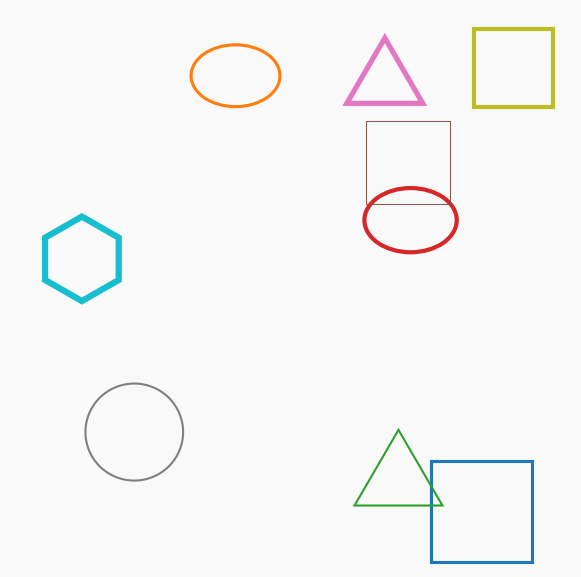[{"shape": "square", "thickness": 1.5, "radius": 0.44, "center": [0.828, 0.114]}, {"shape": "oval", "thickness": 1.5, "radius": 0.38, "center": [0.405, 0.868]}, {"shape": "triangle", "thickness": 1, "radius": 0.44, "center": [0.686, 0.167]}, {"shape": "oval", "thickness": 2, "radius": 0.4, "center": [0.706, 0.618]}, {"shape": "square", "thickness": 0.5, "radius": 0.36, "center": [0.702, 0.718]}, {"shape": "triangle", "thickness": 2.5, "radius": 0.38, "center": [0.662, 0.858]}, {"shape": "circle", "thickness": 1, "radius": 0.42, "center": [0.231, 0.251]}, {"shape": "square", "thickness": 2, "radius": 0.34, "center": [0.884, 0.882]}, {"shape": "hexagon", "thickness": 3, "radius": 0.37, "center": [0.141, 0.551]}]